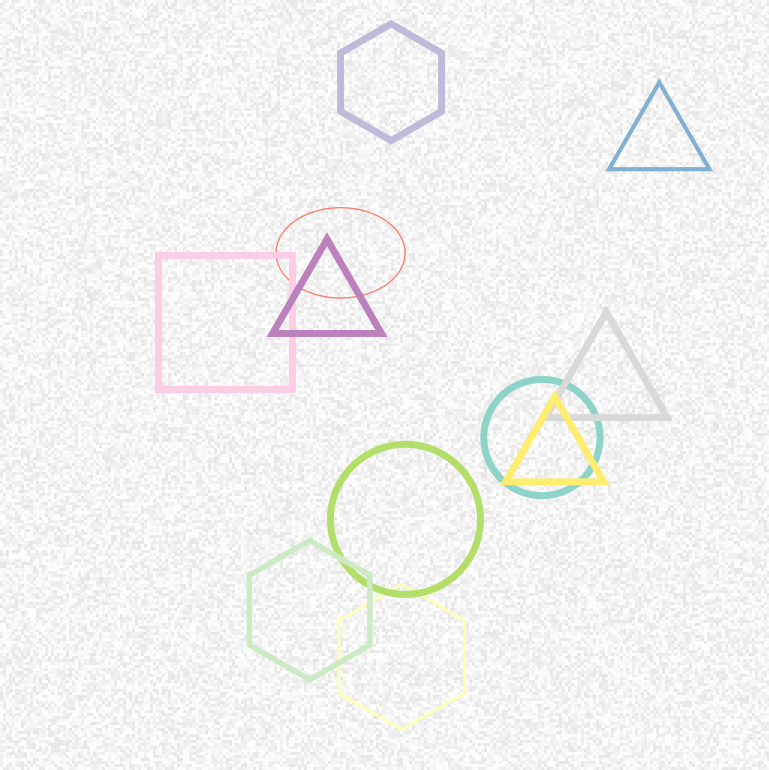[{"shape": "circle", "thickness": 2.5, "radius": 0.38, "center": [0.704, 0.432]}, {"shape": "hexagon", "thickness": 1, "radius": 0.47, "center": [0.522, 0.147]}, {"shape": "hexagon", "thickness": 2.5, "radius": 0.38, "center": [0.508, 0.893]}, {"shape": "oval", "thickness": 0.5, "radius": 0.42, "center": [0.442, 0.672]}, {"shape": "triangle", "thickness": 1.5, "radius": 0.38, "center": [0.856, 0.818]}, {"shape": "circle", "thickness": 2.5, "radius": 0.49, "center": [0.527, 0.326]}, {"shape": "square", "thickness": 2.5, "radius": 0.43, "center": [0.292, 0.582]}, {"shape": "triangle", "thickness": 2.5, "radius": 0.46, "center": [0.788, 0.503]}, {"shape": "triangle", "thickness": 2.5, "radius": 0.41, "center": [0.425, 0.608]}, {"shape": "hexagon", "thickness": 2, "radius": 0.45, "center": [0.402, 0.208]}, {"shape": "triangle", "thickness": 2.5, "radius": 0.37, "center": [0.72, 0.411]}]